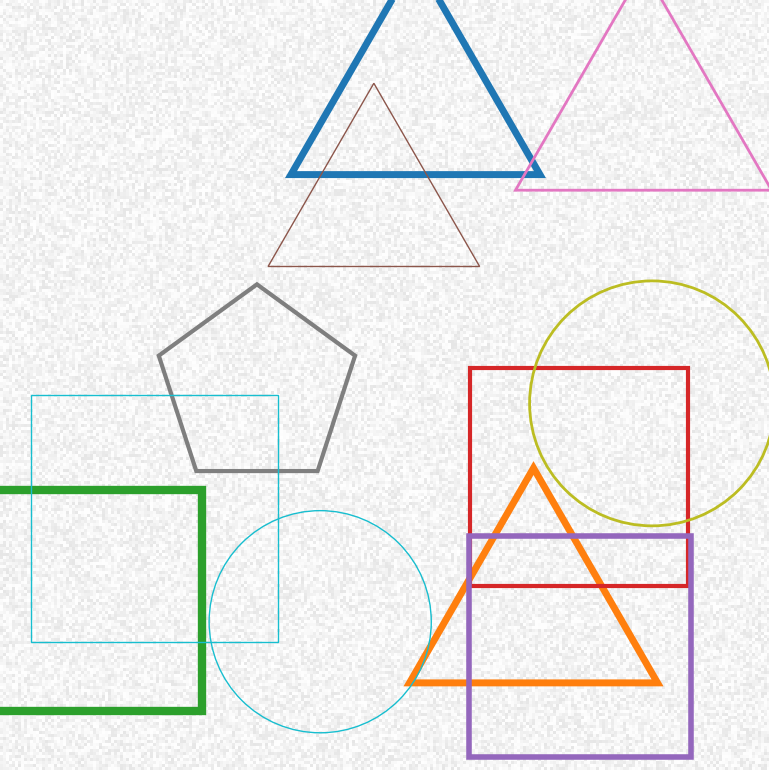[{"shape": "triangle", "thickness": 2.5, "radius": 0.93, "center": [0.54, 0.867]}, {"shape": "triangle", "thickness": 2.5, "radius": 0.93, "center": [0.693, 0.206]}, {"shape": "square", "thickness": 3, "radius": 0.72, "center": [0.119, 0.22]}, {"shape": "square", "thickness": 1.5, "radius": 0.71, "center": [0.752, 0.381]}, {"shape": "square", "thickness": 2, "radius": 0.72, "center": [0.753, 0.16]}, {"shape": "triangle", "thickness": 0.5, "radius": 0.79, "center": [0.486, 0.733]}, {"shape": "triangle", "thickness": 1, "radius": 0.96, "center": [0.836, 0.849]}, {"shape": "pentagon", "thickness": 1.5, "radius": 0.67, "center": [0.334, 0.497]}, {"shape": "circle", "thickness": 1, "radius": 0.8, "center": [0.847, 0.476]}, {"shape": "square", "thickness": 0.5, "radius": 0.8, "center": [0.201, 0.327]}, {"shape": "circle", "thickness": 0.5, "radius": 0.72, "center": [0.416, 0.193]}]